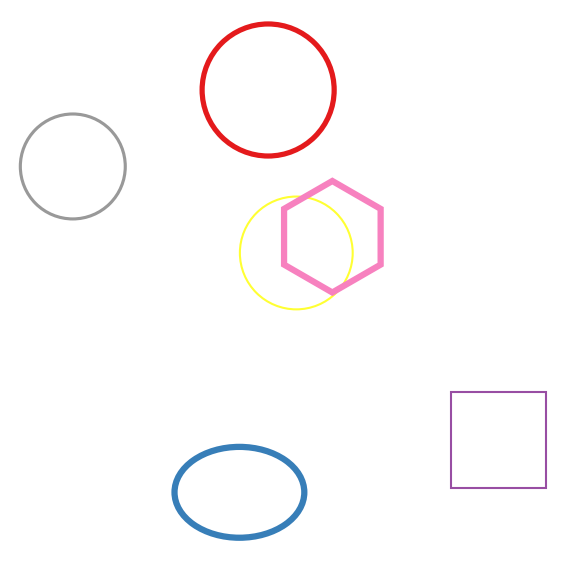[{"shape": "circle", "thickness": 2.5, "radius": 0.57, "center": [0.464, 0.843]}, {"shape": "oval", "thickness": 3, "radius": 0.56, "center": [0.415, 0.147]}, {"shape": "square", "thickness": 1, "radius": 0.41, "center": [0.863, 0.237]}, {"shape": "circle", "thickness": 1, "radius": 0.49, "center": [0.513, 0.561]}, {"shape": "hexagon", "thickness": 3, "radius": 0.48, "center": [0.575, 0.589]}, {"shape": "circle", "thickness": 1.5, "radius": 0.45, "center": [0.126, 0.711]}]